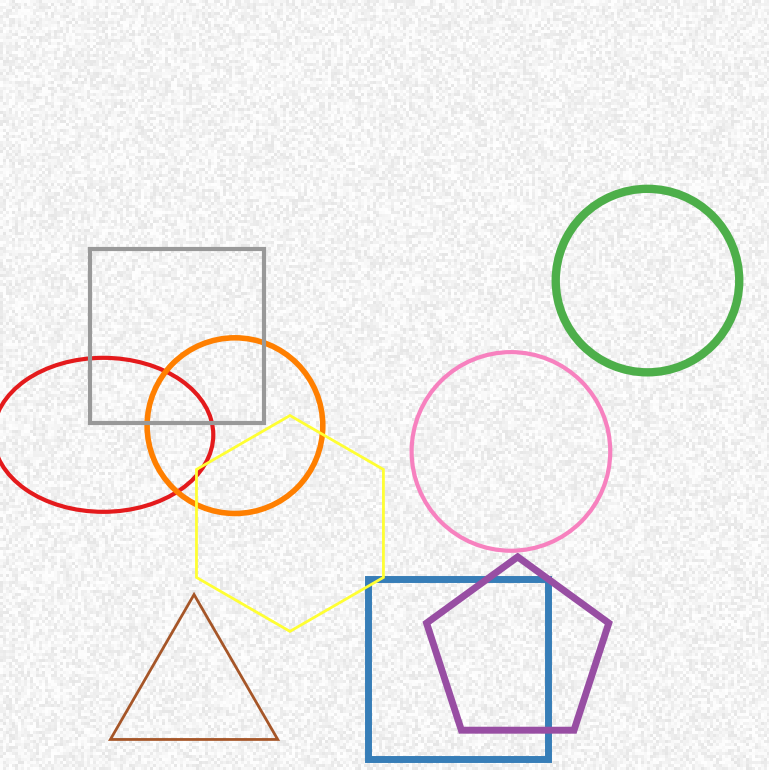[{"shape": "oval", "thickness": 1.5, "radius": 0.71, "center": [0.134, 0.435]}, {"shape": "square", "thickness": 2.5, "radius": 0.58, "center": [0.594, 0.131]}, {"shape": "circle", "thickness": 3, "radius": 0.6, "center": [0.841, 0.636]}, {"shape": "pentagon", "thickness": 2.5, "radius": 0.62, "center": [0.672, 0.152]}, {"shape": "circle", "thickness": 2, "radius": 0.57, "center": [0.305, 0.447]}, {"shape": "hexagon", "thickness": 1, "radius": 0.7, "center": [0.377, 0.32]}, {"shape": "triangle", "thickness": 1, "radius": 0.63, "center": [0.252, 0.102]}, {"shape": "circle", "thickness": 1.5, "radius": 0.64, "center": [0.664, 0.414]}, {"shape": "square", "thickness": 1.5, "radius": 0.56, "center": [0.23, 0.563]}]